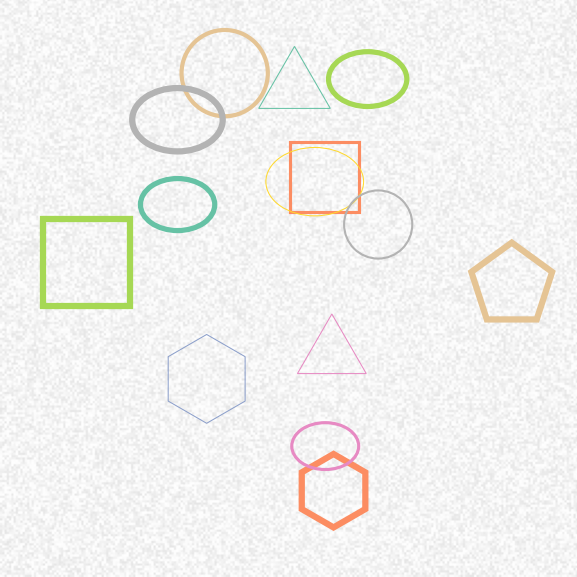[{"shape": "oval", "thickness": 2.5, "radius": 0.32, "center": [0.308, 0.645]}, {"shape": "triangle", "thickness": 0.5, "radius": 0.36, "center": [0.51, 0.847]}, {"shape": "hexagon", "thickness": 3, "radius": 0.32, "center": [0.578, 0.149]}, {"shape": "square", "thickness": 1.5, "radius": 0.3, "center": [0.562, 0.693]}, {"shape": "hexagon", "thickness": 0.5, "radius": 0.38, "center": [0.358, 0.343]}, {"shape": "oval", "thickness": 1.5, "radius": 0.29, "center": [0.563, 0.227]}, {"shape": "triangle", "thickness": 0.5, "radius": 0.34, "center": [0.575, 0.387]}, {"shape": "square", "thickness": 3, "radius": 0.38, "center": [0.15, 0.545]}, {"shape": "oval", "thickness": 2.5, "radius": 0.34, "center": [0.637, 0.862]}, {"shape": "oval", "thickness": 0.5, "radius": 0.42, "center": [0.545, 0.685]}, {"shape": "circle", "thickness": 2, "radius": 0.37, "center": [0.389, 0.873]}, {"shape": "pentagon", "thickness": 3, "radius": 0.37, "center": [0.886, 0.505]}, {"shape": "circle", "thickness": 1, "radius": 0.3, "center": [0.655, 0.61]}, {"shape": "oval", "thickness": 3, "radius": 0.39, "center": [0.307, 0.792]}]